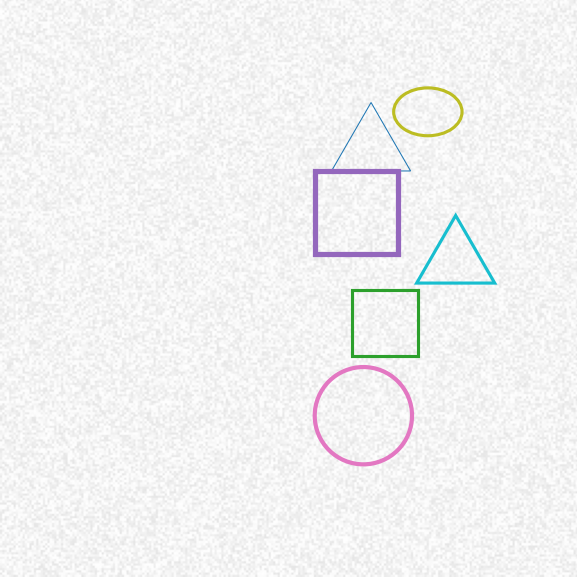[{"shape": "triangle", "thickness": 0.5, "radius": 0.4, "center": [0.643, 0.743]}, {"shape": "square", "thickness": 1.5, "radius": 0.29, "center": [0.666, 0.439]}, {"shape": "square", "thickness": 2.5, "radius": 0.36, "center": [0.617, 0.632]}, {"shape": "circle", "thickness": 2, "radius": 0.42, "center": [0.629, 0.279]}, {"shape": "oval", "thickness": 1.5, "radius": 0.3, "center": [0.741, 0.806]}, {"shape": "triangle", "thickness": 1.5, "radius": 0.39, "center": [0.789, 0.548]}]